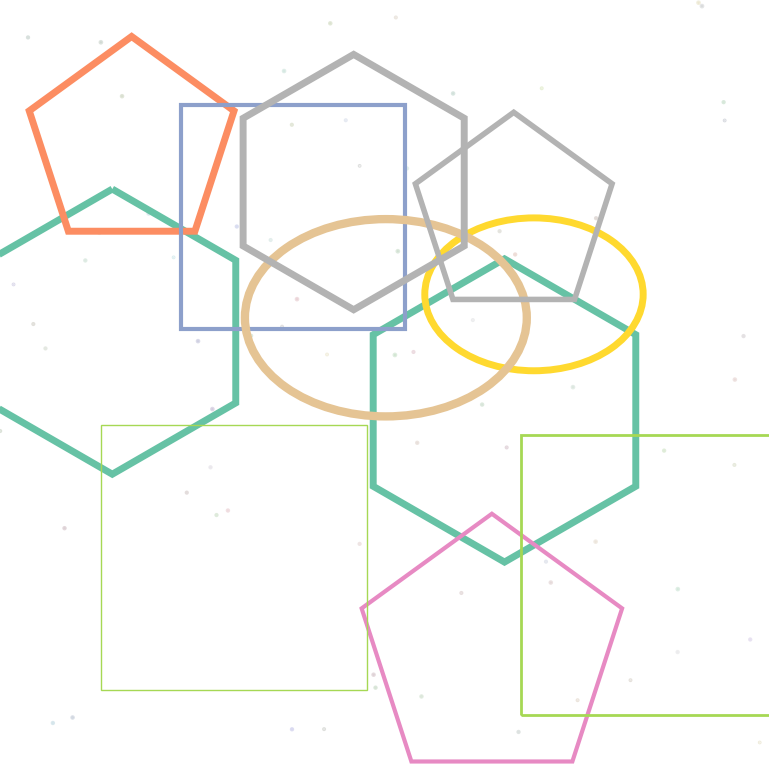[{"shape": "hexagon", "thickness": 2.5, "radius": 0.93, "center": [0.146, 0.569]}, {"shape": "hexagon", "thickness": 2.5, "radius": 0.98, "center": [0.655, 0.467]}, {"shape": "pentagon", "thickness": 2.5, "radius": 0.7, "center": [0.171, 0.813]}, {"shape": "square", "thickness": 1.5, "radius": 0.73, "center": [0.38, 0.719]}, {"shape": "pentagon", "thickness": 1.5, "radius": 0.89, "center": [0.639, 0.155]}, {"shape": "square", "thickness": 1, "radius": 0.91, "center": [0.858, 0.253]}, {"shape": "square", "thickness": 0.5, "radius": 0.86, "center": [0.304, 0.276]}, {"shape": "oval", "thickness": 2.5, "radius": 0.71, "center": [0.693, 0.618]}, {"shape": "oval", "thickness": 3, "radius": 0.92, "center": [0.501, 0.587]}, {"shape": "pentagon", "thickness": 2, "radius": 0.67, "center": [0.667, 0.72]}, {"shape": "hexagon", "thickness": 2.5, "radius": 0.83, "center": [0.459, 0.764]}]